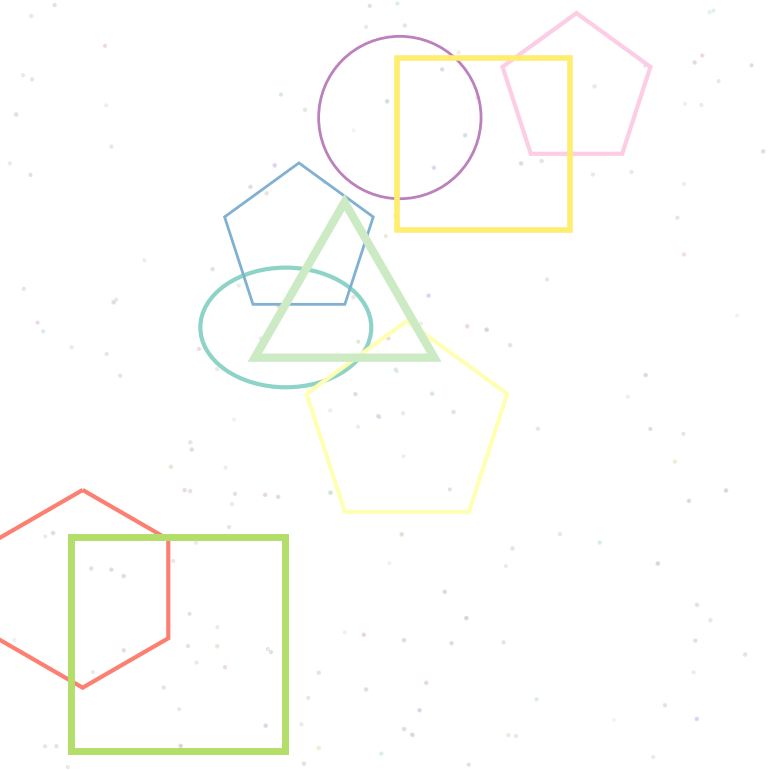[{"shape": "oval", "thickness": 1.5, "radius": 0.55, "center": [0.371, 0.575]}, {"shape": "pentagon", "thickness": 1.5, "radius": 0.69, "center": [0.528, 0.446]}, {"shape": "hexagon", "thickness": 1.5, "radius": 0.64, "center": [0.107, 0.235]}, {"shape": "pentagon", "thickness": 1, "radius": 0.51, "center": [0.388, 0.687]}, {"shape": "square", "thickness": 2.5, "radius": 0.7, "center": [0.231, 0.163]}, {"shape": "pentagon", "thickness": 1.5, "radius": 0.5, "center": [0.749, 0.882]}, {"shape": "circle", "thickness": 1, "radius": 0.53, "center": [0.519, 0.847]}, {"shape": "triangle", "thickness": 3, "radius": 0.67, "center": [0.447, 0.603]}, {"shape": "square", "thickness": 2, "radius": 0.56, "center": [0.628, 0.813]}]